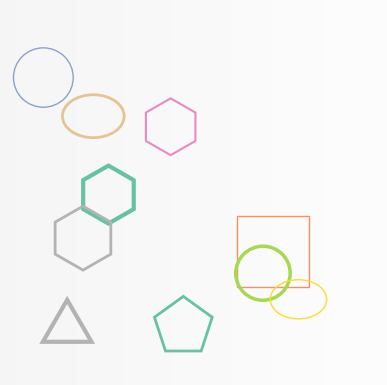[{"shape": "pentagon", "thickness": 2, "radius": 0.39, "center": [0.473, 0.152]}, {"shape": "hexagon", "thickness": 3, "radius": 0.38, "center": [0.28, 0.495]}, {"shape": "square", "thickness": 1, "radius": 0.46, "center": [0.704, 0.346]}, {"shape": "circle", "thickness": 1, "radius": 0.39, "center": [0.112, 0.799]}, {"shape": "hexagon", "thickness": 1.5, "radius": 0.37, "center": [0.44, 0.671]}, {"shape": "circle", "thickness": 2.5, "radius": 0.35, "center": [0.679, 0.29]}, {"shape": "oval", "thickness": 1, "radius": 0.36, "center": [0.77, 0.223]}, {"shape": "oval", "thickness": 2, "radius": 0.4, "center": [0.241, 0.698]}, {"shape": "triangle", "thickness": 3, "radius": 0.36, "center": [0.173, 0.148]}, {"shape": "hexagon", "thickness": 2, "radius": 0.41, "center": [0.214, 0.381]}]